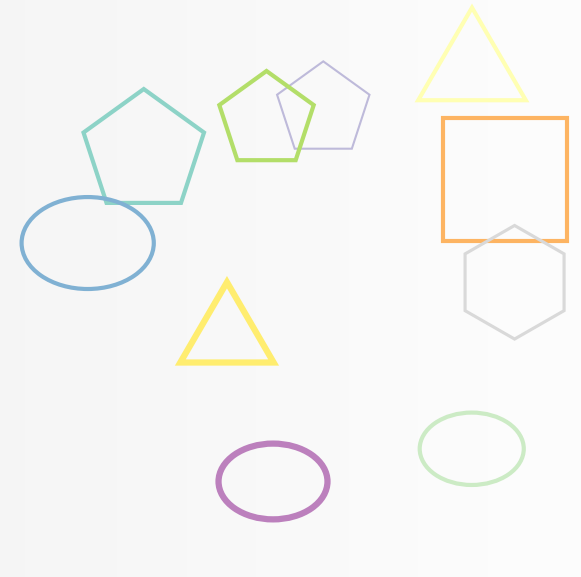[{"shape": "pentagon", "thickness": 2, "radius": 0.54, "center": [0.247, 0.736]}, {"shape": "triangle", "thickness": 2, "radius": 0.53, "center": [0.812, 0.879]}, {"shape": "pentagon", "thickness": 1, "radius": 0.42, "center": [0.556, 0.809]}, {"shape": "oval", "thickness": 2, "radius": 0.57, "center": [0.151, 0.578]}, {"shape": "square", "thickness": 2, "radius": 0.53, "center": [0.869, 0.688]}, {"shape": "pentagon", "thickness": 2, "radius": 0.43, "center": [0.459, 0.791]}, {"shape": "hexagon", "thickness": 1.5, "radius": 0.49, "center": [0.885, 0.51]}, {"shape": "oval", "thickness": 3, "radius": 0.47, "center": [0.47, 0.165]}, {"shape": "oval", "thickness": 2, "radius": 0.45, "center": [0.812, 0.222]}, {"shape": "triangle", "thickness": 3, "radius": 0.46, "center": [0.39, 0.418]}]